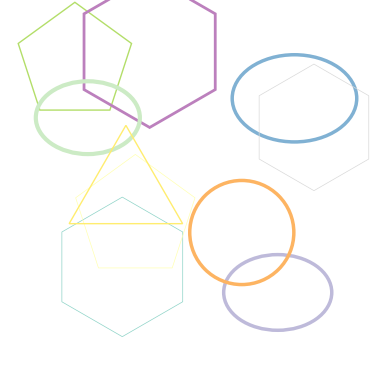[{"shape": "hexagon", "thickness": 0.5, "radius": 0.91, "center": [0.318, 0.307]}, {"shape": "pentagon", "thickness": 0.5, "radius": 0.81, "center": [0.352, 0.436]}, {"shape": "oval", "thickness": 2.5, "radius": 0.7, "center": [0.721, 0.24]}, {"shape": "oval", "thickness": 2.5, "radius": 0.81, "center": [0.765, 0.745]}, {"shape": "circle", "thickness": 2.5, "radius": 0.68, "center": [0.628, 0.396]}, {"shape": "pentagon", "thickness": 1, "radius": 0.77, "center": [0.194, 0.839]}, {"shape": "hexagon", "thickness": 0.5, "radius": 0.82, "center": [0.815, 0.669]}, {"shape": "hexagon", "thickness": 2, "radius": 0.98, "center": [0.389, 0.866]}, {"shape": "oval", "thickness": 3, "radius": 0.68, "center": [0.228, 0.694]}, {"shape": "triangle", "thickness": 1, "radius": 0.85, "center": [0.327, 0.504]}]